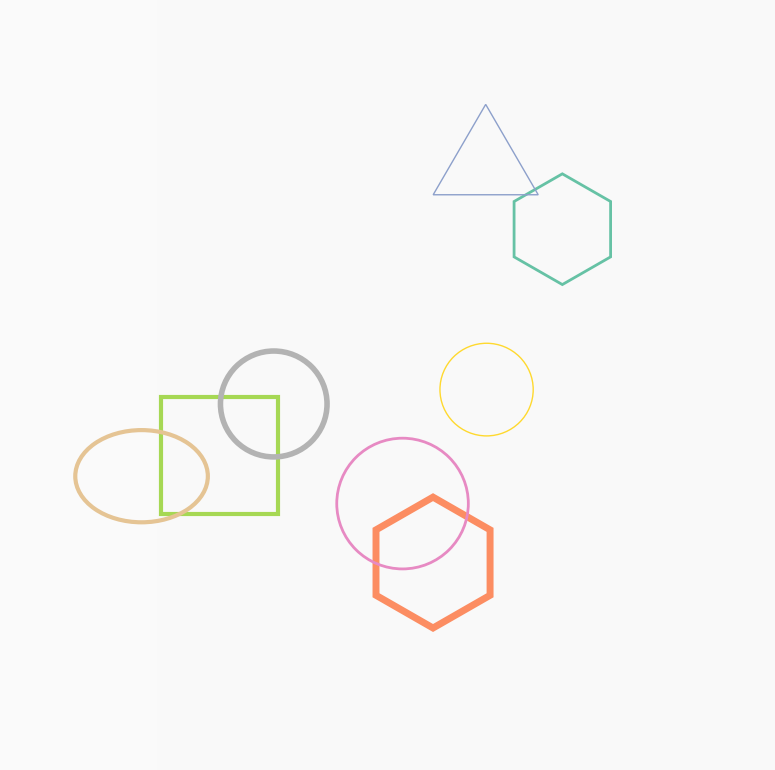[{"shape": "hexagon", "thickness": 1, "radius": 0.36, "center": [0.726, 0.702]}, {"shape": "hexagon", "thickness": 2.5, "radius": 0.42, "center": [0.559, 0.269]}, {"shape": "triangle", "thickness": 0.5, "radius": 0.39, "center": [0.627, 0.786]}, {"shape": "circle", "thickness": 1, "radius": 0.42, "center": [0.519, 0.346]}, {"shape": "square", "thickness": 1.5, "radius": 0.38, "center": [0.283, 0.408]}, {"shape": "circle", "thickness": 0.5, "radius": 0.3, "center": [0.628, 0.494]}, {"shape": "oval", "thickness": 1.5, "radius": 0.43, "center": [0.183, 0.382]}, {"shape": "circle", "thickness": 2, "radius": 0.34, "center": [0.353, 0.475]}]